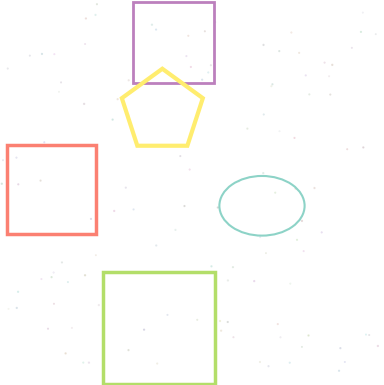[{"shape": "oval", "thickness": 1.5, "radius": 0.55, "center": [0.681, 0.465]}, {"shape": "square", "thickness": 2.5, "radius": 0.58, "center": [0.134, 0.508]}, {"shape": "square", "thickness": 2.5, "radius": 0.72, "center": [0.413, 0.148]}, {"shape": "square", "thickness": 2, "radius": 0.53, "center": [0.452, 0.889]}, {"shape": "pentagon", "thickness": 3, "radius": 0.55, "center": [0.422, 0.711]}]